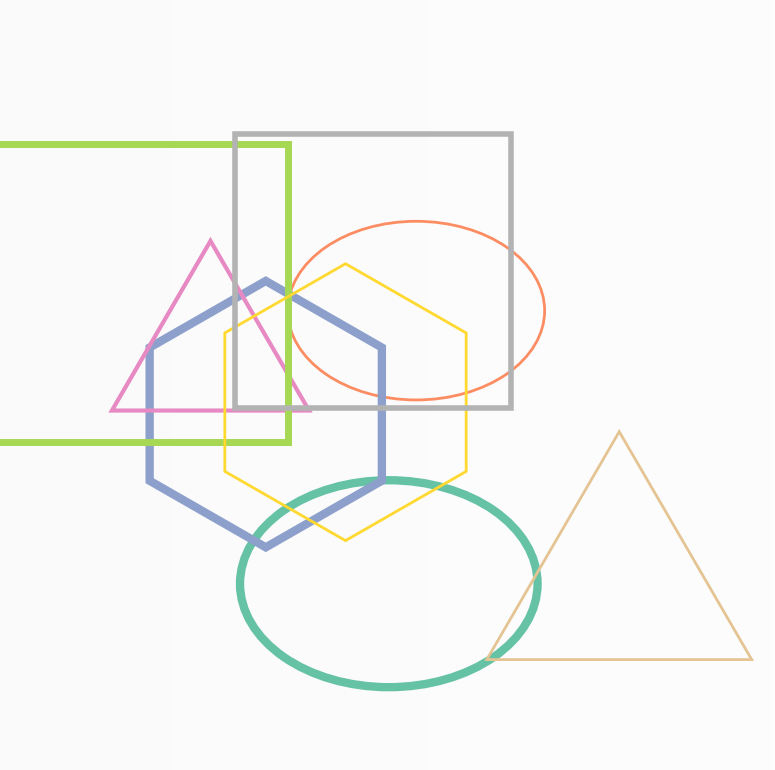[{"shape": "oval", "thickness": 3, "radius": 0.96, "center": [0.502, 0.242]}, {"shape": "oval", "thickness": 1, "radius": 0.83, "center": [0.537, 0.597]}, {"shape": "hexagon", "thickness": 3, "radius": 0.86, "center": [0.343, 0.462]}, {"shape": "triangle", "thickness": 1.5, "radius": 0.73, "center": [0.272, 0.54]}, {"shape": "square", "thickness": 2.5, "radius": 0.97, "center": [0.178, 0.619]}, {"shape": "hexagon", "thickness": 1, "radius": 0.9, "center": [0.446, 0.478]}, {"shape": "triangle", "thickness": 1, "radius": 0.99, "center": [0.799, 0.242]}, {"shape": "square", "thickness": 2, "radius": 0.89, "center": [0.481, 0.648]}]